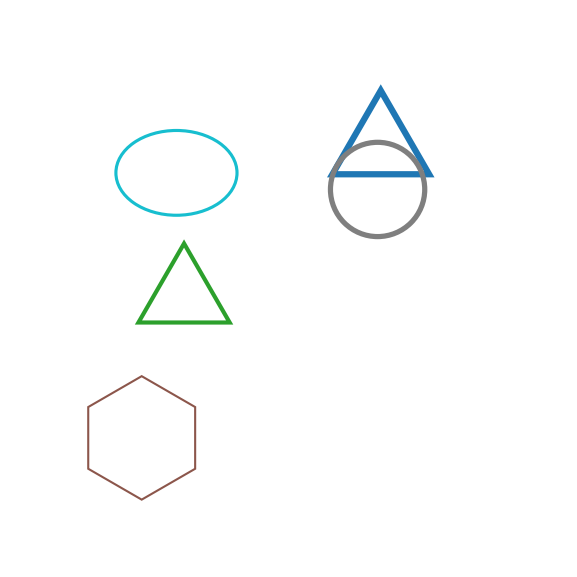[{"shape": "triangle", "thickness": 3, "radius": 0.48, "center": [0.659, 0.746]}, {"shape": "triangle", "thickness": 2, "radius": 0.46, "center": [0.319, 0.486]}, {"shape": "hexagon", "thickness": 1, "radius": 0.53, "center": [0.245, 0.241]}, {"shape": "circle", "thickness": 2.5, "radius": 0.41, "center": [0.654, 0.671]}, {"shape": "oval", "thickness": 1.5, "radius": 0.52, "center": [0.306, 0.7]}]